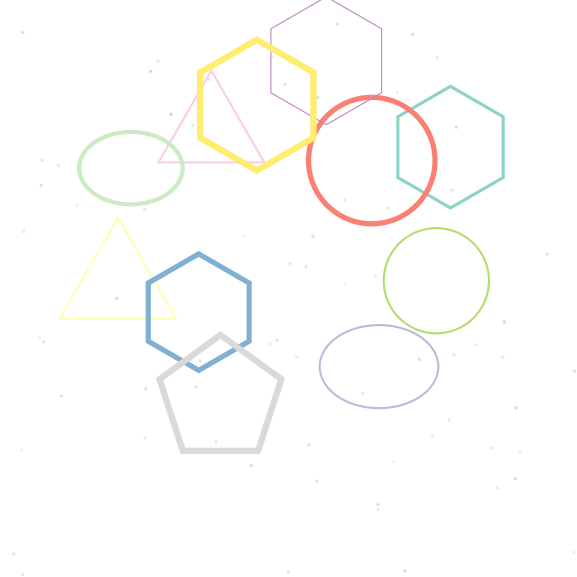[{"shape": "hexagon", "thickness": 1.5, "radius": 0.53, "center": [0.78, 0.744]}, {"shape": "triangle", "thickness": 1, "radius": 0.58, "center": [0.204, 0.505]}, {"shape": "oval", "thickness": 1, "radius": 0.51, "center": [0.656, 0.364]}, {"shape": "circle", "thickness": 2.5, "radius": 0.55, "center": [0.644, 0.721]}, {"shape": "hexagon", "thickness": 2.5, "radius": 0.5, "center": [0.344, 0.459]}, {"shape": "circle", "thickness": 1, "radius": 0.46, "center": [0.756, 0.513]}, {"shape": "triangle", "thickness": 1, "radius": 0.53, "center": [0.366, 0.771]}, {"shape": "pentagon", "thickness": 3, "radius": 0.55, "center": [0.382, 0.308]}, {"shape": "hexagon", "thickness": 0.5, "radius": 0.55, "center": [0.565, 0.894]}, {"shape": "oval", "thickness": 2, "radius": 0.45, "center": [0.227, 0.708]}, {"shape": "hexagon", "thickness": 3, "radius": 0.57, "center": [0.445, 0.817]}]